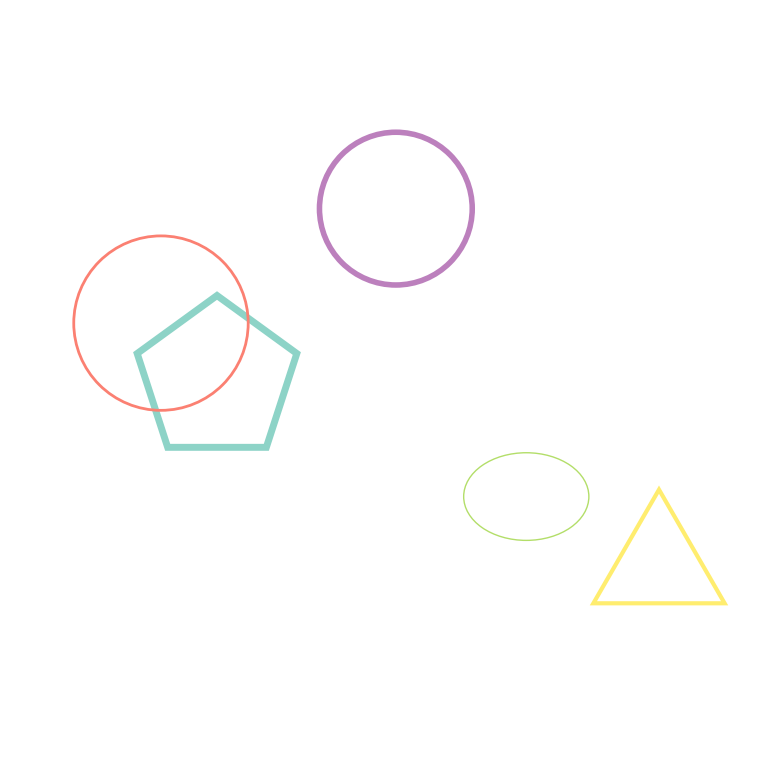[{"shape": "pentagon", "thickness": 2.5, "radius": 0.54, "center": [0.282, 0.507]}, {"shape": "circle", "thickness": 1, "radius": 0.57, "center": [0.209, 0.58]}, {"shape": "oval", "thickness": 0.5, "radius": 0.41, "center": [0.683, 0.355]}, {"shape": "circle", "thickness": 2, "radius": 0.5, "center": [0.514, 0.729]}, {"shape": "triangle", "thickness": 1.5, "radius": 0.49, "center": [0.856, 0.266]}]